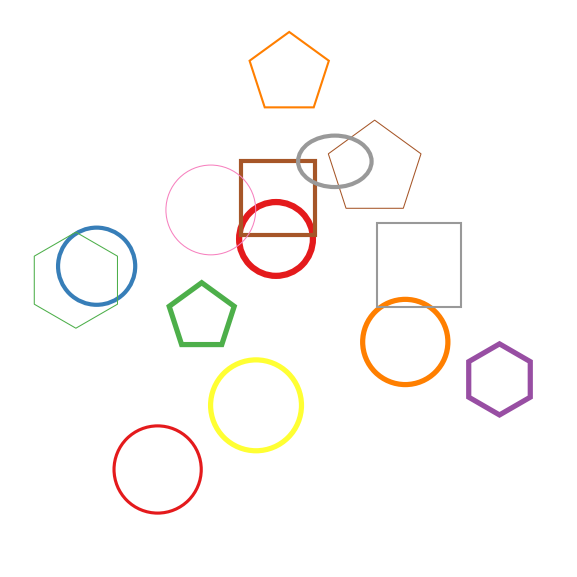[{"shape": "circle", "thickness": 1.5, "radius": 0.38, "center": [0.273, 0.186]}, {"shape": "circle", "thickness": 3, "radius": 0.32, "center": [0.478, 0.585]}, {"shape": "circle", "thickness": 2, "radius": 0.33, "center": [0.167, 0.538]}, {"shape": "hexagon", "thickness": 0.5, "radius": 0.42, "center": [0.131, 0.514]}, {"shape": "pentagon", "thickness": 2.5, "radius": 0.3, "center": [0.349, 0.45]}, {"shape": "hexagon", "thickness": 2.5, "radius": 0.31, "center": [0.865, 0.342]}, {"shape": "circle", "thickness": 2.5, "radius": 0.37, "center": [0.702, 0.407]}, {"shape": "pentagon", "thickness": 1, "radius": 0.36, "center": [0.501, 0.872]}, {"shape": "circle", "thickness": 2.5, "radius": 0.39, "center": [0.443, 0.297]}, {"shape": "pentagon", "thickness": 0.5, "radius": 0.42, "center": [0.649, 0.707]}, {"shape": "square", "thickness": 2, "radius": 0.32, "center": [0.481, 0.656]}, {"shape": "circle", "thickness": 0.5, "radius": 0.39, "center": [0.365, 0.636]}, {"shape": "oval", "thickness": 2, "radius": 0.32, "center": [0.58, 0.72]}, {"shape": "square", "thickness": 1, "radius": 0.36, "center": [0.726, 0.541]}]